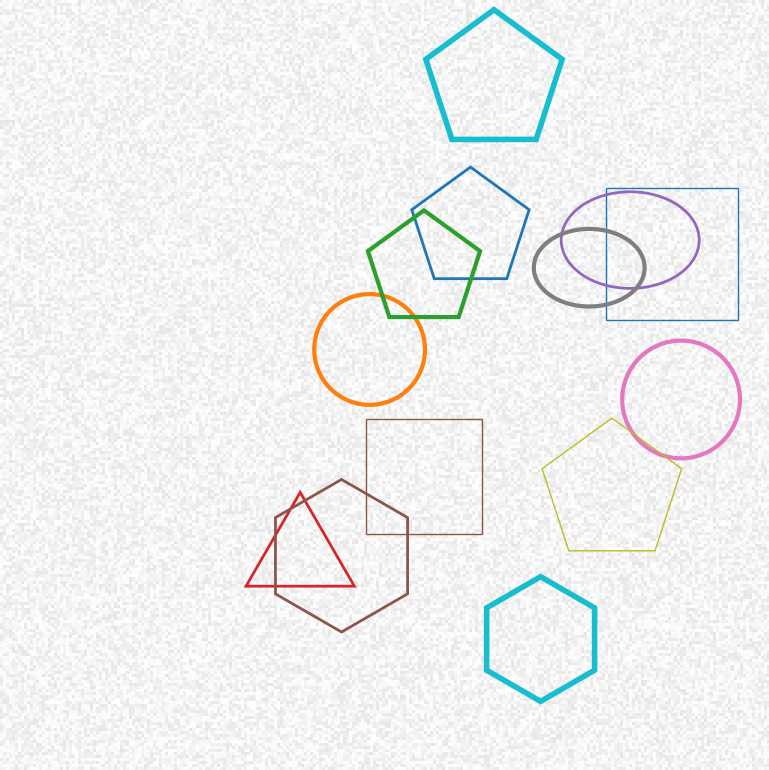[{"shape": "square", "thickness": 0.5, "radius": 0.43, "center": [0.873, 0.67]}, {"shape": "pentagon", "thickness": 1, "radius": 0.4, "center": [0.611, 0.703]}, {"shape": "circle", "thickness": 1.5, "radius": 0.36, "center": [0.48, 0.546]}, {"shape": "pentagon", "thickness": 1.5, "radius": 0.38, "center": [0.551, 0.65]}, {"shape": "triangle", "thickness": 1, "radius": 0.41, "center": [0.39, 0.279]}, {"shape": "oval", "thickness": 1, "radius": 0.45, "center": [0.818, 0.688]}, {"shape": "square", "thickness": 0.5, "radius": 0.37, "center": [0.55, 0.381]}, {"shape": "hexagon", "thickness": 1, "radius": 0.5, "center": [0.444, 0.278]}, {"shape": "circle", "thickness": 1.5, "radius": 0.38, "center": [0.885, 0.481]}, {"shape": "oval", "thickness": 1.5, "radius": 0.36, "center": [0.765, 0.652]}, {"shape": "pentagon", "thickness": 0.5, "radius": 0.48, "center": [0.795, 0.362]}, {"shape": "pentagon", "thickness": 2, "radius": 0.47, "center": [0.642, 0.894]}, {"shape": "hexagon", "thickness": 2, "radius": 0.4, "center": [0.702, 0.17]}]